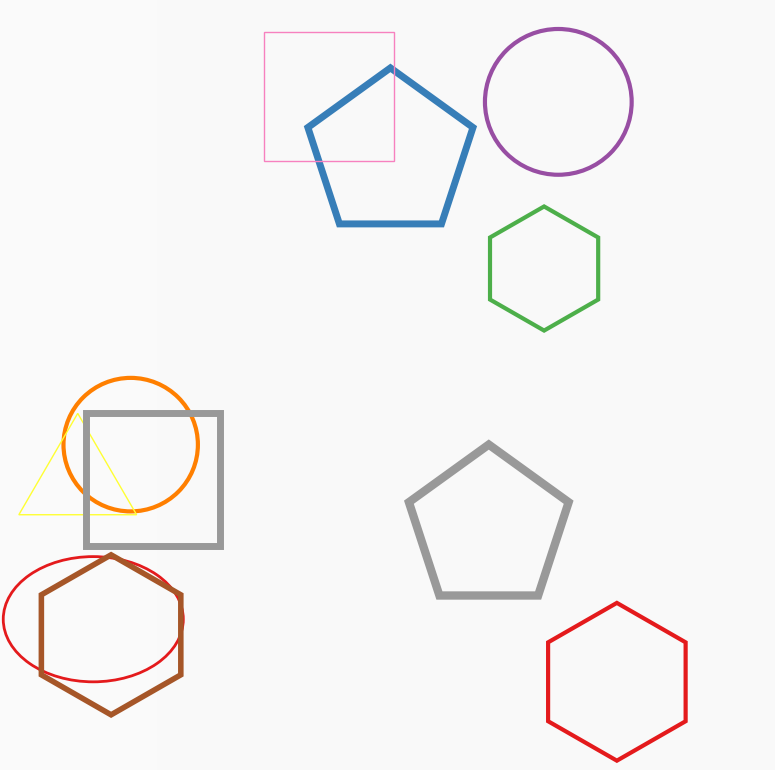[{"shape": "oval", "thickness": 1, "radius": 0.58, "center": [0.12, 0.196]}, {"shape": "hexagon", "thickness": 1.5, "radius": 0.51, "center": [0.796, 0.115]}, {"shape": "pentagon", "thickness": 2.5, "radius": 0.56, "center": [0.504, 0.8]}, {"shape": "hexagon", "thickness": 1.5, "radius": 0.4, "center": [0.702, 0.651]}, {"shape": "circle", "thickness": 1.5, "radius": 0.47, "center": [0.72, 0.868]}, {"shape": "circle", "thickness": 1.5, "radius": 0.43, "center": [0.169, 0.423]}, {"shape": "triangle", "thickness": 0.5, "radius": 0.44, "center": [0.1, 0.375]}, {"shape": "hexagon", "thickness": 2, "radius": 0.52, "center": [0.143, 0.176]}, {"shape": "square", "thickness": 0.5, "radius": 0.42, "center": [0.424, 0.875]}, {"shape": "pentagon", "thickness": 3, "radius": 0.54, "center": [0.631, 0.314]}, {"shape": "square", "thickness": 2.5, "radius": 0.43, "center": [0.198, 0.377]}]